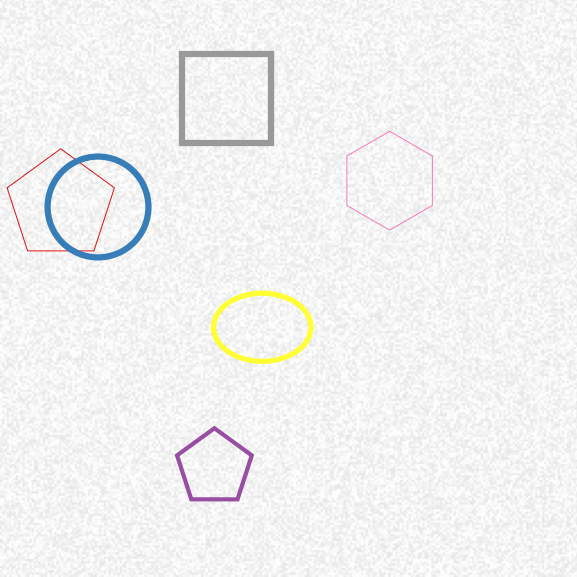[{"shape": "pentagon", "thickness": 0.5, "radius": 0.49, "center": [0.105, 0.644]}, {"shape": "circle", "thickness": 3, "radius": 0.44, "center": [0.17, 0.641]}, {"shape": "pentagon", "thickness": 2, "radius": 0.34, "center": [0.371, 0.19]}, {"shape": "oval", "thickness": 2.5, "radius": 0.42, "center": [0.454, 0.432]}, {"shape": "hexagon", "thickness": 0.5, "radius": 0.43, "center": [0.675, 0.686]}, {"shape": "square", "thickness": 3, "radius": 0.39, "center": [0.391, 0.828]}]